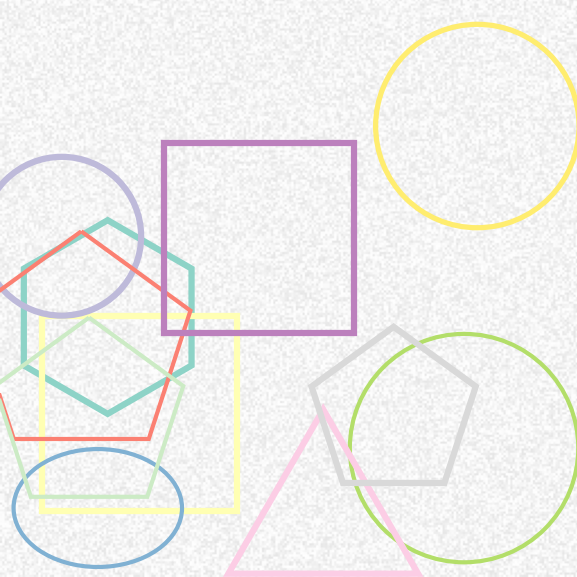[{"shape": "hexagon", "thickness": 3, "radius": 0.84, "center": [0.186, 0.45]}, {"shape": "square", "thickness": 3, "radius": 0.84, "center": [0.242, 0.282]}, {"shape": "circle", "thickness": 3, "radius": 0.69, "center": [0.107, 0.59]}, {"shape": "pentagon", "thickness": 2, "radius": 0.99, "center": [0.141, 0.4]}, {"shape": "oval", "thickness": 2, "radius": 0.73, "center": [0.169, 0.119]}, {"shape": "circle", "thickness": 2, "radius": 0.99, "center": [0.804, 0.223]}, {"shape": "triangle", "thickness": 3, "radius": 0.95, "center": [0.56, 0.101]}, {"shape": "pentagon", "thickness": 3, "radius": 0.75, "center": [0.682, 0.284]}, {"shape": "square", "thickness": 3, "radius": 0.82, "center": [0.448, 0.586]}, {"shape": "pentagon", "thickness": 2, "radius": 0.86, "center": [0.154, 0.278]}, {"shape": "circle", "thickness": 2.5, "radius": 0.88, "center": [0.827, 0.781]}]